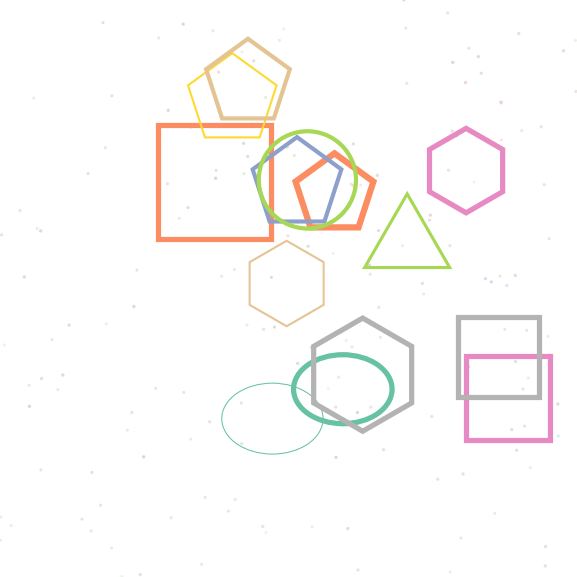[{"shape": "oval", "thickness": 2.5, "radius": 0.43, "center": [0.594, 0.325]}, {"shape": "oval", "thickness": 0.5, "radius": 0.44, "center": [0.472, 0.274]}, {"shape": "pentagon", "thickness": 3, "radius": 0.35, "center": [0.579, 0.663]}, {"shape": "square", "thickness": 2.5, "radius": 0.49, "center": [0.371, 0.684]}, {"shape": "pentagon", "thickness": 2, "radius": 0.4, "center": [0.514, 0.681]}, {"shape": "square", "thickness": 2.5, "radius": 0.36, "center": [0.88, 0.31]}, {"shape": "hexagon", "thickness": 2.5, "radius": 0.37, "center": [0.807, 0.704]}, {"shape": "circle", "thickness": 2, "radius": 0.42, "center": [0.532, 0.688]}, {"shape": "triangle", "thickness": 1.5, "radius": 0.42, "center": [0.705, 0.578]}, {"shape": "pentagon", "thickness": 1, "radius": 0.4, "center": [0.402, 0.826]}, {"shape": "pentagon", "thickness": 2, "radius": 0.38, "center": [0.429, 0.856]}, {"shape": "hexagon", "thickness": 1, "radius": 0.37, "center": [0.496, 0.508]}, {"shape": "square", "thickness": 2.5, "radius": 0.35, "center": [0.863, 0.381]}, {"shape": "hexagon", "thickness": 2.5, "radius": 0.49, "center": [0.628, 0.35]}]